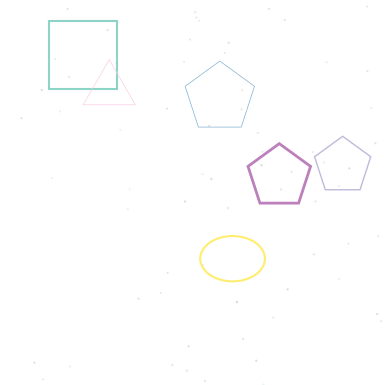[{"shape": "square", "thickness": 1.5, "radius": 0.44, "center": [0.216, 0.857]}, {"shape": "pentagon", "thickness": 1, "radius": 0.38, "center": [0.89, 0.569]}, {"shape": "pentagon", "thickness": 0.5, "radius": 0.47, "center": [0.571, 0.747]}, {"shape": "triangle", "thickness": 0.5, "radius": 0.39, "center": [0.284, 0.767]}, {"shape": "pentagon", "thickness": 2, "radius": 0.43, "center": [0.725, 0.541]}, {"shape": "oval", "thickness": 1.5, "radius": 0.42, "center": [0.604, 0.328]}]